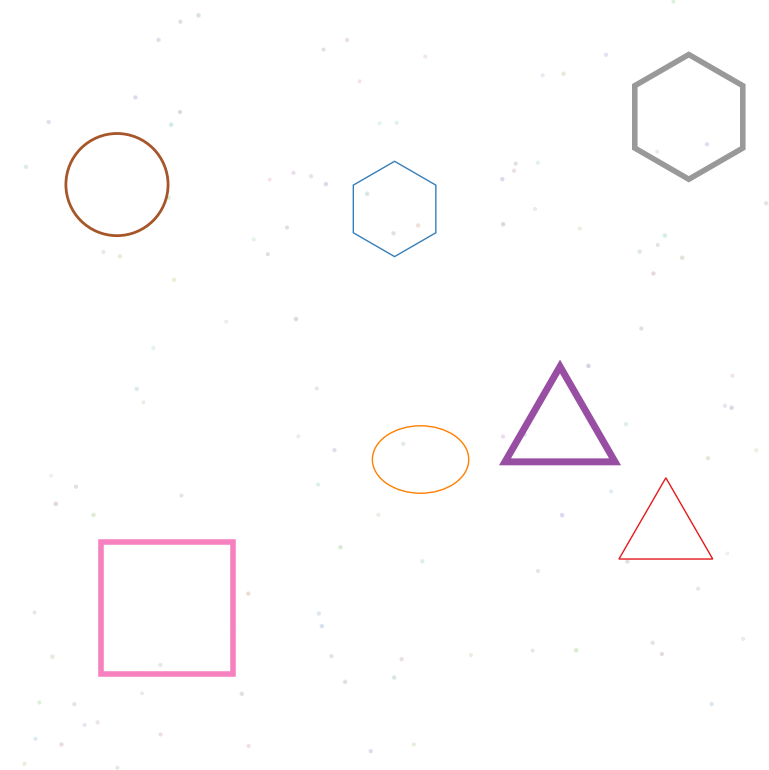[{"shape": "triangle", "thickness": 0.5, "radius": 0.35, "center": [0.865, 0.309]}, {"shape": "hexagon", "thickness": 0.5, "radius": 0.31, "center": [0.512, 0.729]}, {"shape": "triangle", "thickness": 2.5, "radius": 0.41, "center": [0.727, 0.441]}, {"shape": "oval", "thickness": 0.5, "radius": 0.31, "center": [0.546, 0.403]}, {"shape": "circle", "thickness": 1, "radius": 0.33, "center": [0.152, 0.76]}, {"shape": "square", "thickness": 2, "radius": 0.43, "center": [0.217, 0.21]}, {"shape": "hexagon", "thickness": 2, "radius": 0.4, "center": [0.895, 0.848]}]